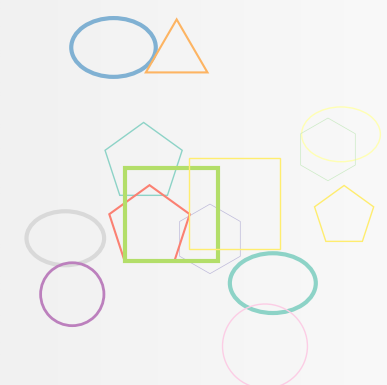[{"shape": "oval", "thickness": 3, "radius": 0.55, "center": [0.704, 0.265]}, {"shape": "pentagon", "thickness": 1, "radius": 0.52, "center": [0.371, 0.577]}, {"shape": "oval", "thickness": 1, "radius": 0.51, "center": [0.88, 0.651]}, {"shape": "hexagon", "thickness": 0.5, "radius": 0.45, "center": [0.542, 0.38]}, {"shape": "pentagon", "thickness": 1.5, "radius": 0.55, "center": [0.386, 0.41]}, {"shape": "oval", "thickness": 3, "radius": 0.55, "center": [0.293, 0.877]}, {"shape": "triangle", "thickness": 1.5, "radius": 0.46, "center": [0.456, 0.858]}, {"shape": "square", "thickness": 3, "radius": 0.6, "center": [0.442, 0.443]}, {"shape": "circle", "thickness": 1, "radius": 0.55, "center": [0.684, 0.101]}, {"shape": "oval", "thickness": 3, "radius": 0.5, "center": [0.169, 0.381]}, {"shape": "circle", "thickness": 2, "radius": 0.41, "center": [0.186, 0.236]}, {"shape": "hexagon", "thickness": 0.5, "radius": 0.41, "center": [0.846, 0.612]}, {"shape": "square", "thickness": 1, "radius": 0.59, "center": [0.605, 0.471]}, {"shape": "pentagon", "thickness": 1, "radius": 0.4, "center": [0.888, 0.438]}]